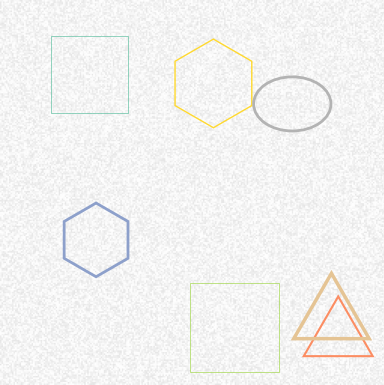[{"shape": "square", "thickness": 0.5, "radius": 0.5, "center": [0.233, 0.806]}, {"shape": "triangle", "thickness": 1.5, "radius": 0.52, "center": [0.878, 0.127]}, {"shape": "hexagon", "thickness": 2, "radius": 0.48, "center": [0.25, 0.377]}, {"shape": "square", "thickness": 0.5, "radius": 0.58, "center": [0.609, 0.15]}, {"shape": "hexagon", "thickness": 1, "radius": 0.58, "center": [0.554, 0.783]}, {"shape": "triangle", "thickness": 2.5, "radius": 0.57, "center": [0.861, 0.177]}, {"shape": "oval", "thickness": 2, "radius": 0.5, "center": [0.759, 0.73]}]